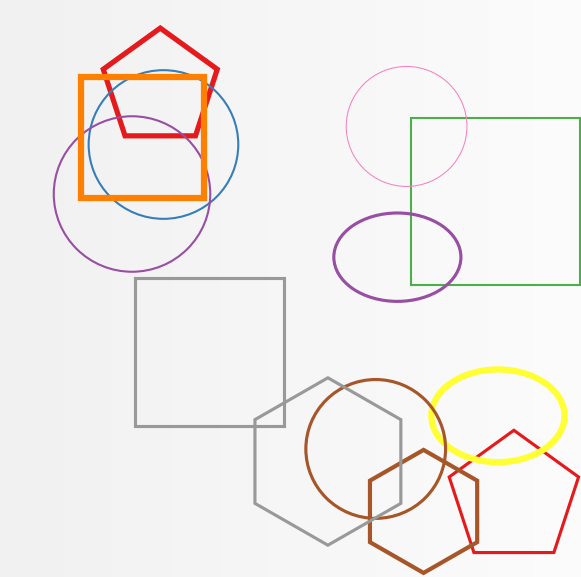[{"shape": "pentagon", "thickness": 1.5, "radius": 0.59, "center": [0.884, 0.137]}, {"shape": "pentagon", "thickness": 2.5, "radius": 0.52, "center": [0.276, 0.847]}, {"shape": "circle", "thickness": 1, "radius": 0.64, "center": [0.281, 0.749]}, {"shape": "square", "thickness": 1, "radius": 0.73, "center": [0.852, 0.65]}, {"shape": "oval", "thickness": 1.5, "radius": 0.55, "center": [0.684, 0.554]}, {"shape": "circle", "thickness": 1, "radius": 0.67, "center": [0.227, 0.663]}, {"shape": "square", "thickness": 3, "radius": 0.53, "center": [0.245, 0.761]}, {"shape": "oval", "thickness": 3, "radius": 0.57, "center": [0.857, 0.279]}, {"shape": "hexagon", "thickness": 2, "radius": 0.53, "center": [0.729, 0.114]}, {"shape": "circle", "thickness": 1.5, "radius": 0.6, "center": [0.646, 0.222]}, {"shape": "circle", "thickness": 0.5, "radius": 0.52, "center": [0.699, 0.78]}, {"shape": "hexagon", "thickness": 1.5, "radius": 0.72, "center": [0.564, 0.2]}, {"shape": "square", "thickness": 1.5, "radius": 0.64, "center": [0.36, 0.39]}]